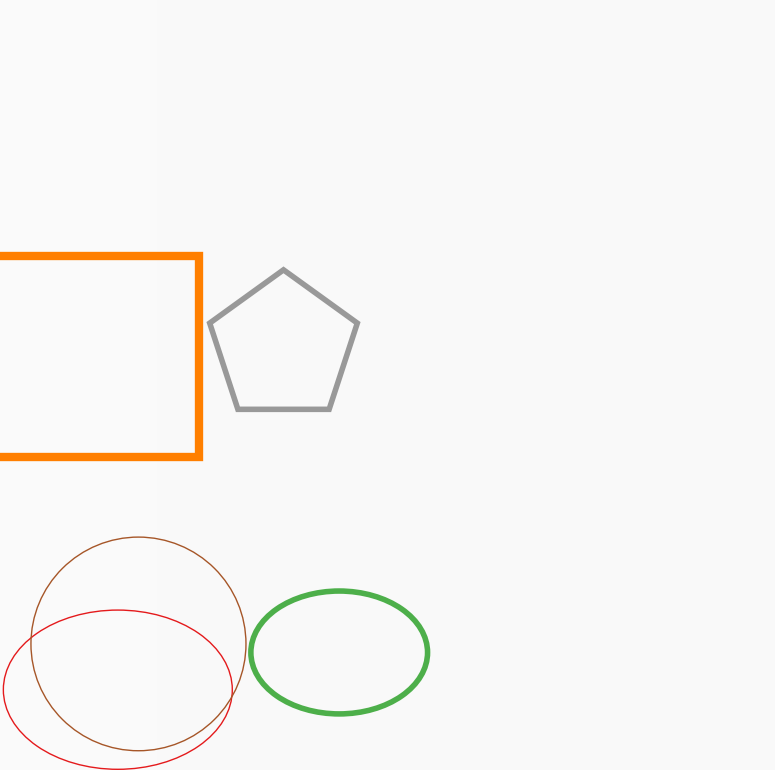[{"shape": "oval", "thickness": 0.5, "radius": 0.74, "center": [0.152, 0.104]}, {"shape": "oval", "thickness": 2, "radius": 0.57, "center": [0.438, 0.153]}, {"shape": "square", "thickness": 3, "radius": 0.65, "center": [0.127, 0.537]}, {"shape": "circle", "thickness": 0.5, "radius": 0.69, "center": [0.179, 0.164]}, {"shape": "pentagon", "thickness": 2, "radius": 0.5, "center": [0.366, 0.549]}]